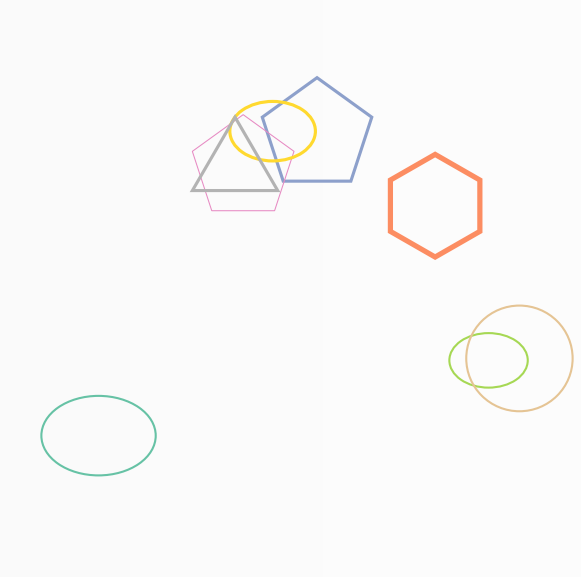[{"shape": "oval", "thickness": 1, "radius": 0.49, "center": [0.17, 0.245]}, {"shape": "hexagon", "thickness": 2.5, "radius": 0.44, "center": [0.749, 0.643]}, {"shape": "pentagon", "thickness": 1.5, "radius": 0.5, "center": [0.545, 0.766]}, {"shape": "pentagon", "thickness": 0.5, "radius": 0.46, "center": [0.418, 0.709]}, {"shape": "oval", "thickness": 1, "radius": 0.34, "center": [0.841, 0.375]}, {"shape": "oval", "thickness": 1.5, "radius": 0.37, "center": [0.469, 0.772]}, {"shape": "circle", "thickness": 1, "radius": 0.46, "center": [0.894, 0.378]}, {"shape": "triangle", "thickness": 1.5, "radius": 0.42, "center": [0.404, 0.712]}]